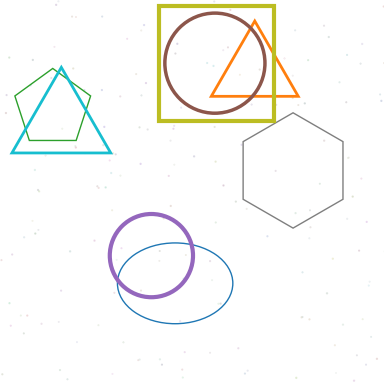[{"shape": "oval", "thickness": 1, "radius": 0.75, "center": [0.455, 0.264]}, {"shape": "triangle", "thickness": 2, "radius": 0.65, "center": [0.662, 0.815]}, {"shape": "pentagon", "thickness": 1, "radius": 0.52, "center": [0.137, 0.719]}, {"shape": "circle", "thickness": 3, "radius": 0.54, "center": [0.393, 0.336]}, {"shape": "circle", "thickness": 2.5, "radius": 0.65, "center": [0.558, 0.836]}, {"shape": "hexagon", "thickness": 1, "radius": 0.75, "center": [0.761, 0.557]}, {"shape": "square", "thickness": 3, "radius": 0.75, "center": [0.563, 0.835]}, {"shape": "triangle", "thickness": 2, "radius": 0.74, "center": [0.159, 0.677]}]